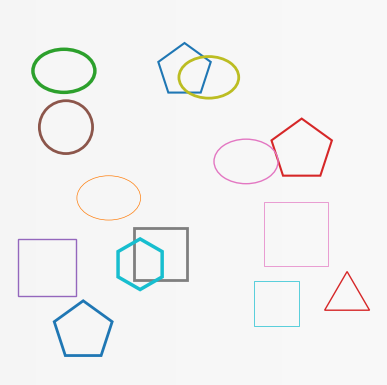[{"shape": "pentagon", "thickness": 2, "radius": 0.39, "center": [0.215, 0.14]}, {"shape": "pentagon", "thickness": 1.5, "radius": 0.36, "center": [0.476, 0.817]}, {"shape": "oval", "thickness": 0.5, "radius": 0.41, "center": [0.281, 0.486]}, {"shape": "oval", "thickness": 2.5, "radius": 0.4, "center": [0.165, 0.816]}, {"shape": "triangle", "thickness": 1, "radius": 0.33, "center": [0.896, 0.228]}, {"shape": "pentagon", "thickness": 1.5, "radius": 0.41, "center": [0.779, 0.61]}, {"shape": "square", "thickness": 1, "radius": 0.37, "center": [0.121, 0.305]}, {"shape": "circle", "thickness": 2, "radius": 0.34, "center": [0.17, 0.67]}, {"shape": "oval", "thickness": 1, "radius": 0.41, "center": [0.635, 0.581]}, {"shape": "square", "thickness": 0.5, "radius": 0.42, "center": [0.763, 0.392]}, {"shape": "square", "thickness": 2, "radius": 0.34, "center": [0.414, 0.341]}, {"shape": "oval", "thickness": 2, "radius": 0.39, "center": [0.539, 0.799]}, {"shape": "square", "thickness": 0.5, "radius": 0.29, "center": [0.714, 0.212]}, {"shape": "hexagon", "thickness": 2.5, "radius": 0.33, "center": [0.362, 0.314]}]